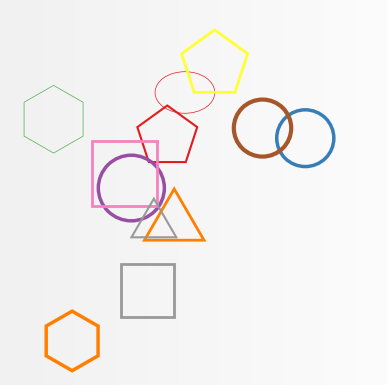[{"shape": "pentagon", "thickness": 1.5, "radius": 0.41, "center": [0.432, 0.645]}, {"shape": "oval", "thickness": 0.5, "radius": 0.39, "center": [0.477, 0.76]}, {"shape": "circle", "thickness": 2.5, "radius": 0.37, "center": [0.788, 0.641]}, {"shape": "hexagon", "thickness": 0.5, "radius": 0.44, "center": [0.138, 0.69]}, {"shape": "circle", "thickness": 2.5, "radius": 0.43, "center": [0.339, 0.512]}, {"shape": "triangle", "thickness": 2, "radius": 0.44, "center": [0.45, 0.421]}, {"shape": "hexagon", "thickness": 2.5, "radius": 0.39, "center": [0.186, 0.114]}, {"shape": "pentagon", "thickness": 2, "radius": 0.45, "center": [0.554, 0.833]}, {"shape": "circle", "thickness": 3, "radius": 0.37, "center": [0.677, 0.667]}, {"shape": "square", "thickness": 2, "radius": 0.42, "center": [0.32, 0.549]}, {"shape": "triangle", "thickness": 1.5, "radius": 0.33, "center": [0.397, 0.417]}, {"shape": "square", "thickness": 2, "radius": 0.35, "center": [0.38, 0.245]}]